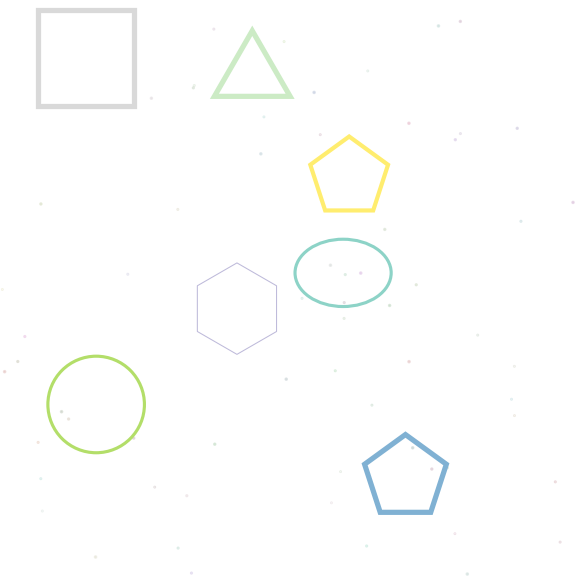[{"shape": "oval", "thickness": 1.5, "radius": 0.42, "center": [0.594, 0.527]}, {"shape": "hexagon", "thickness": 0.5, "radius": 0.4, "center": [0.41, 0.465]}, {"shape": "pentagon", "thickness": 2.5, "radius": 0.37, "center": [0.702, 0.172]}, {"shape": "circle", "thickness": 1.5, "radius": 0.42, "center": [0.167, 0.299]}, {"shape": "square", "thickness": 2.5, "radius": 0.42, "center": [0.149, 0.899]}, {"shape": "triangle", "thickness": 2.5, "radius": 0.38, "center": [0.437, 0.87]}, {"shape": "pentagon", "thickness": 2, "radius": 0.35, "center": [0.605, 0.692]}]